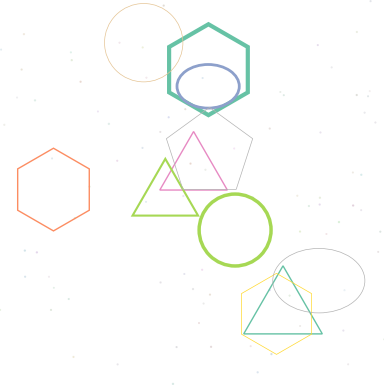[{"shape": "hexagon", "thickness": 3, "radius": 0.59, "center": [0.541, 0.819]}, {"shape": "triangle", "thickness": 1, "radius": 0.59, "center": [0.735, 0.192]}, {"shape": "hexagon", "thickness": 1, "radius": 0.54, "center": [0.139, 0.508]}, {"shape": "oval", "thickness": 2, "radius": 0.4, "center": [0.541, 0.776]}, {"shape": "triangle", "thickness": 1, "radius": 0.51, "center": [0.503, 0.557]}, {"shape": "circle", "thickness": 2.5, "radius": 0.47, "center": [0.611, 0.403]}, {"shape": "triangle", "thickness": 1.5, "radius": 0.49, "center": [0.429, 0.489]}, {"shape": "hexagon", "thickness": 0.5, "radius": 0.53, "center": [0.718, 0.185]}, {"shape": "circle", "thickness": 0.5, "radius": 0.51, "center": [0.373, 0.889]}, {"shape": "oval", "thickness": 0.5, "radius": 0.6, "center": [0.828, 0.271]}, {"shape": "pentagon", "thickness": 0.5, "radius": 0.59, "center": [0.544, 0.603]}]